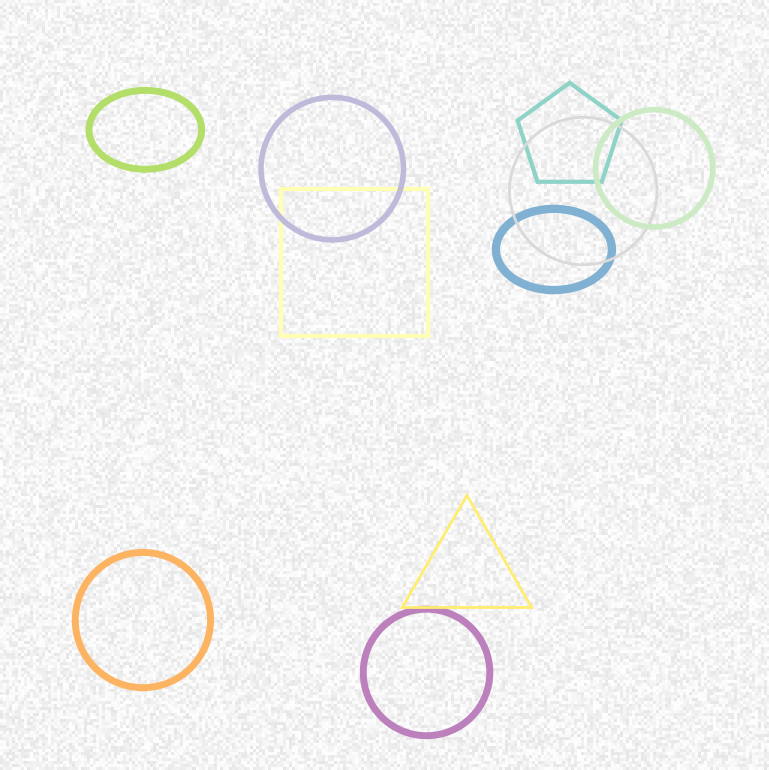[{"shape": "pentagon", "thickness": 1.5, "radius": 0.36, "center": [0.74, 0.821]}, {"shape": "square", "thickness": 1.5, "radius": 0.48, "center": [0.461, 0.659]}, {"shape": "circle", "thickness": 2, "radius": 0.46, "center": [0.431, 0.781]}, {"shape": "oval", "thickness": 3, "radius": 0.38, "center": [0.719, 0.676]}, {"shape": "circle", "thickness": 2.5, "radius": 0.44, "center": [0.186, 0.195]}, {"shape": "oval", "thickness": 2.5, "radius": 0.37, "center": [0.189, 0.831]}, {"shape": "circle", "thickness": 1, "radius": 0.48, "center": [0.757, 0.752]}, {"shape": "circle", "thickness": 2.5, "radius": 0.41, "center": [0.554, 0.127]}, {"shape": "circle", "thickness": 2, "radius": 0.38, "center": [0.85, 0.781]}, {"shape": "triangle", "thickness": 1, "radius": 0.49, "center": [0.606, 0.26]}]